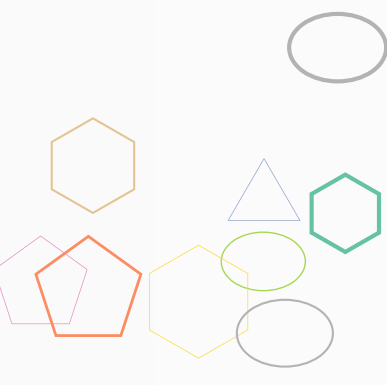[{"shape": "hexagon", "thickness": 3, "radius": 0.5, "center": [0.891, 0.446]}, {"shape": "pentagon", "thickness": 2, "radius": 0.71, "center": [0.228, 0.244]}, {"shape": "triangle", "thickness": 0.5, "radius": 0.54, "center": [0.681, 0.481]}, {"shape": "pentagon", "thickness": 0.5, "radius": 0.63, "center": [0.105, 0.261]}, {"shape": "oval", "thickness": 1, "radius": 0.54, "center": [0.679, 0.321]}, {"shape": "hexagon", "thickness": 0.5, "radius": 0.73, "center": [0.512, 0.216]}, {"shape": "hexagon", "thickness": 1.5, "radius": 0.61, "center": [0.24, 0.57]}, {"shape": "oval", "thickness": 3, "radius": 0.63, "center": [0.871, 0.876]}, {"shape": "oval", "thickness": 1.5, "radius": 0.62, "center": [0.735, 0.135]}]